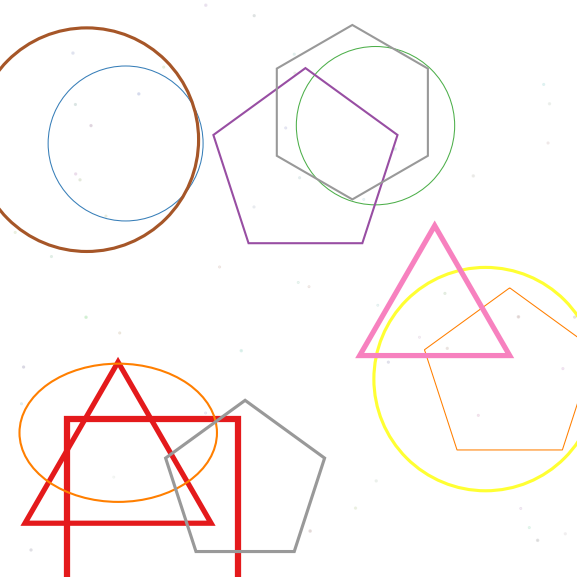[{"shape": "square", "thickness": 3, "radius": 0.74, "center": [0.265, 0.126]}, {"shape": "triangle", "thickness": 2.5, "radius": 0.93, "center": [0.204, 0.186]}, {"shape": "circle", "thickness": 0.5, "radius": 0.67, "center": [0.218, 0.751]}, {"shape": "circle", "thickness": 0.5, "radius": 0.69, "center": [0.65, 0.782]}, {"shape": "pentagon", "thickness": 1, "radius": 0.84, "center": [0.529, 0.714]}, {"shape": "pentagon", "thickness": 0.5, "radius": 0.78, "center": [0.883, 0.346]}, {"shape": "oval", "thickness": 1, "radius": 0.85, "center": [0.205, 0.25]}, {"shape": "circle", "thickness": 1.5, "radius": 0.97, "center": [0.841, 0.343]}, {"shape": "circle", "thickness": 1.5, "radius": 0.97, "center": [0.15, 0.757]}, {"shape": "triangle", "thickness": 2.5, "radius": 0.75, "center": [0.753, 0.458]}, {"shape": "pentagon", "thickness": 1.5, "radius": 0.72, "center": [0.424, 0.161]}, {"shape": "hexagon", "thickness": 1, "radius": 0.76, "center": [0.61, 0.805]}]